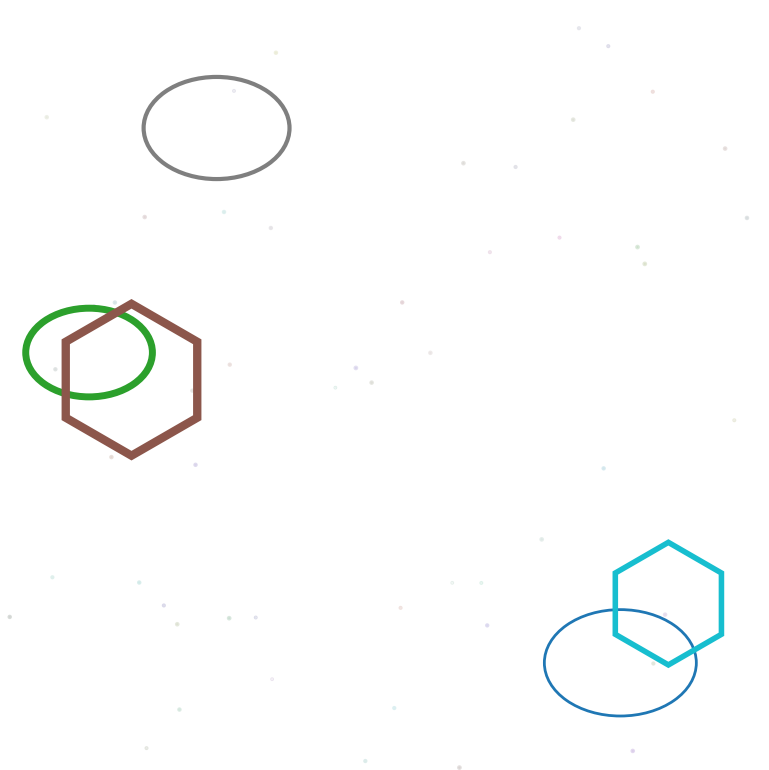[{"shape": "oval", "thickness": 1, "radius": 0.49, "center": [0.806, 0.139]}, {"shape": "oval", "thickness": 2.5, "radius": 0.41, "center": [0.116, 0.542]}, {"shape": "hexagon", "thickness": 3, "radius": 0.49, "center": [0.171, 0.507]}, {"shape": "oval", "thickness": 1.5, "radius": 0.47, "center": [0.281, 0.834]}, {"shape": "hexagon", "thickness": 2, "radius": 0.4, "center": [0.868, 0.216]}]